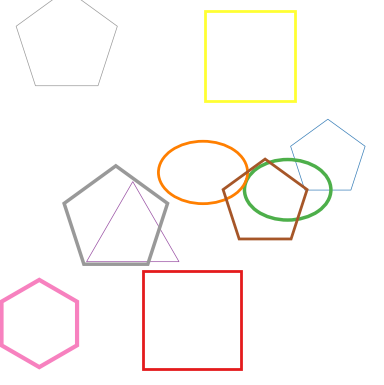[{"shape": "square", "thickness": 2, "radius": 0.63, "center": [0.499, 0.169]}, {"shape": "pentagon", "thickness": 0.5, "radius": 0.51, "center": [0.852, 0.589]}, {"shape": "oval", "thickness": 2.5, "radius": 0.56, "center": [0.747, 0.507]}, {"shape": "triangle", "thickness": 0.5, "radius": 0.69, "center": [0.345, 0.39]}, {"shape": "oval", "thickness": 2, "radius": 0.58, "center": [0.527, 0.552]}, {"shape": "square", "thickness": 2, "radius": 0.58, "center": [0.649, 0.854]}, {"shape": "pentagon", "thickness": 2, "radius": 0.57, "center": [0.689, 0.472]}, {"shape": "hexagon", "thickness": 3, "radius": 0.57, "center": [0.102, 0.16]}, {"shape": "pentagon", "thickness": 0.5, "radius": 0.69, "center": [0.173, 0.889]}, {"shape": "pentagon", "thickness": 2.5, "radius": 0.71, "center": [0.301, 0.428]}]